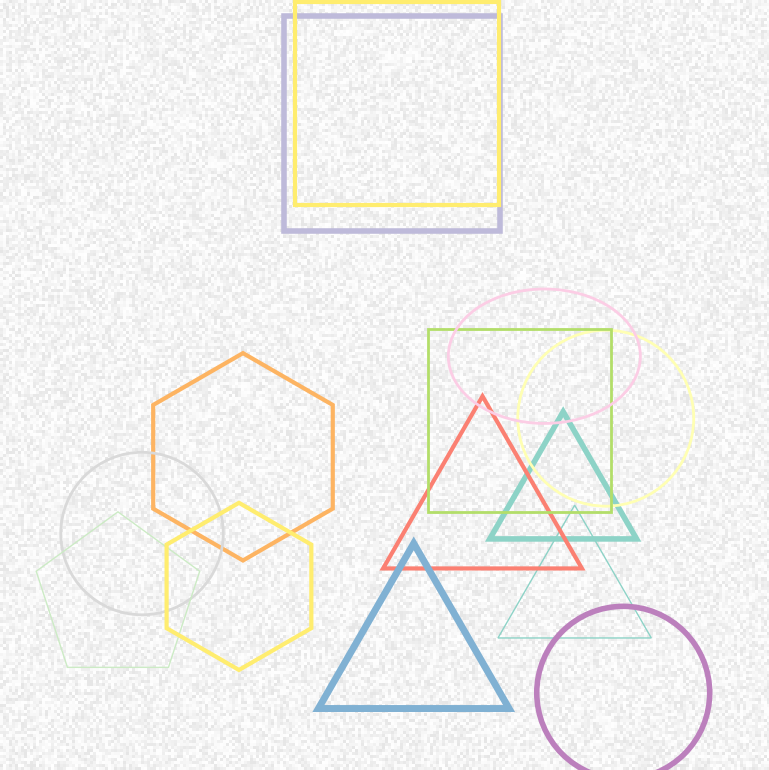[{"shape": "triangle", "thickness": 2, "radius": 0.55, "center": [0.731, 0.355]}, {"shape": "triangle", "thickness": 0.5, "radius": 0.57, "center": [0.746, 0.229]}, {"shape": "circle", "thickness": 1, "radius": 0.57, "center": [0.787, 0.457]}, {"shape": "square", "thickness": 2, "radius": 0.7, "center": [0.509, 0.839]}, {"shape": "triangle", "thickness": 1.5, "radius": 0.75, "center": [0.627, 0.336]}, {"shape": "triangle", "thickness": 2.5, "radius": 0.71, "center": [0.537, 0.151]}, {"shape": "hexagon", "thickness": 1.5, "radius": 0.67, "center": [0.316, 0.407]}, {"shape": "square", "thickness": 1, "radius": 0.59, "center": [0.675, 0.454]}, {"shape": "oval", "thickness": 1, "radius": 0.62, "center": [0.707, 0.537]}, {"shape": "circle", "thickness": 1, "radius": 0.53, "center": [0.184, 0.307]}, {"shape": "circle", "thickness": 2, "radius": 0.56, "center": [0.809, 0.1]}, {"shape": "pentagon", "thickness": 0.5, "radius": 0.56, "center": [0.153, 0.224]}, {"shape": "hexagon", "thickness": 1.5, "radius": 0.54, "center": [0.31, 0.238]}, {"shape": "square", "thickness": 1.5, "radius": 0.66, "center": [0.516, 0.866]}]